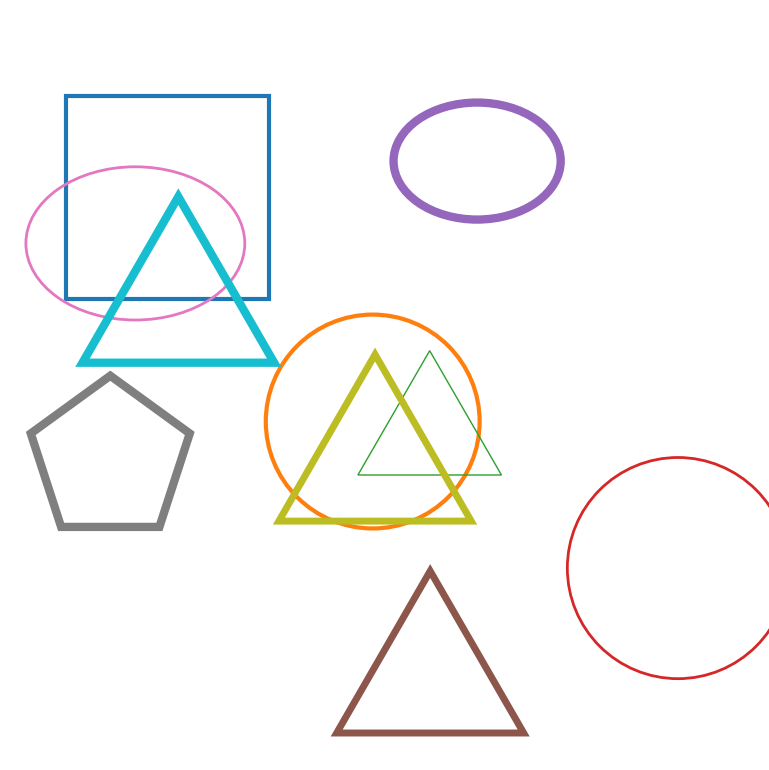[{"shape": "square", "thickness": 1.5, "radius": 0.66, "center": [0.218, 0.743]}, {"shape": "circle", "thickness": 1.5, "radius": 0.69, "center": [0.484, 0.453]}, {"shape": "triangle", "thickness": 0.5, "radius": 0.54, "center": [0.558, 0.437]}, {"shape": "circle", "thickness": 1, "radius": 0.72, "center": [0.88, 0.262]}, {"shape": "oval", "thickness": 3, "radius": 0.54, "center": [0.62, 0.791]}, {"shape": "triangle", "thickness": 2.5, "radius": 0.7, "center": [0.559, 0.118]}, {"shape": "oval", "thickness": 1, "radius": 0.71, "center": [0.176, 0.684]}, {"shape": "pentagon", "thickness": 3, "radius": 0.54, "center": [0.143, 0.404]}, {"shape": "triangle", "thickness": 2.5, "radius": 0.72, "center": [0.487, 0.395]}, {"shape": "triangle", "thickness": 3, "radius": 0.72, "center": [0.232, 0.601]}]